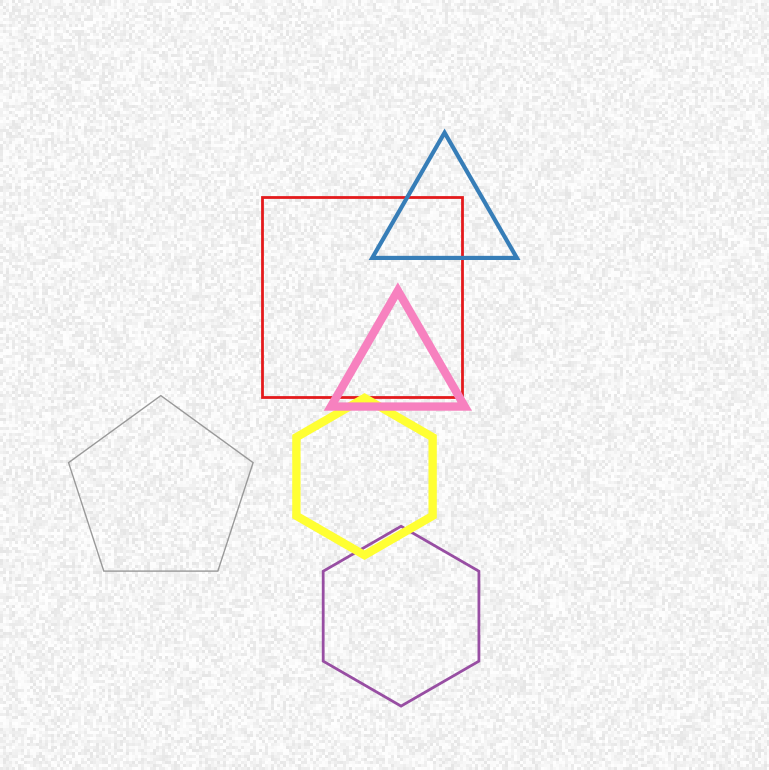[{"shape": "square", "thickness": 1, "radius": 0.65, "center": [0.47, 0.614]}, {"shape": "triangle", "thickness": 1.5, "radius": 0.54, "center": [0.577, 0.719]}, {"shape": "hexagon", "thickness": 1, "radius": 0.58, "center": [0.521, 0.2]}, {"shape": "hexagon", "thickness": 3, "radius": 0.51, "center": [0.473, 0.381]}, {"shape": "triangle", "thickness": 3, "radius": 0.5, "center": [0.517, 0.522]}, {"shape": "pentagon", "thickness": 0.5, "radius": 0.63, "center": [0.209, 0.36]}]